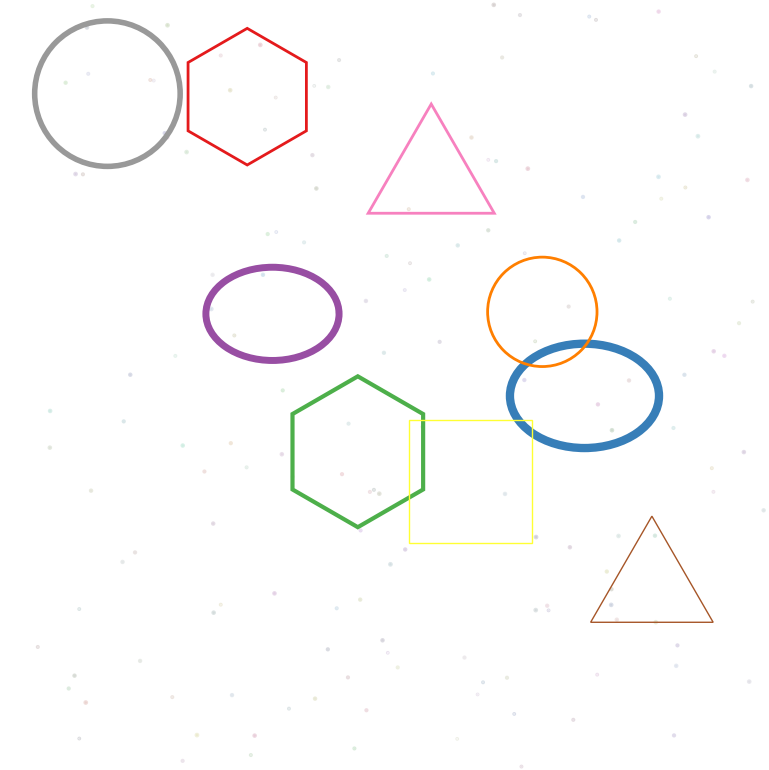[{"shape": "hexagon", "thickness": 1, "radius": 0.44, "center": [0.321, 0.874]}, {"shape": "oval", "thickness": 3, "radius": 0.48, "center": [0.759, 0.486]}, {"shape": "hexagon", "thickness": 1.5, "radius": 0.49, "center": [0.465, 0.413]}, {"shape": "oval", "thickness": 2.5, "radius": 0.43, "center": [0.354, 0.592]}, {"shape": "circle", "thickness": 1, "radius": 0.36, "center": [0.704, 0.595]}, {"shape": "square", "thickness": 0.5, "radius": 0.4, "center": [0.611, 0.374]}, {"shape": "triangle", "thickness": 0.5, "radius": 0.46, "center": [0.847, 0.238]}, {"shape": "triangle", "thickness": 1, "radius": 0.47, "center": [0.56, 0.77]}, {"shape": "circle", "thickness": 2, "radius": 0.47, "center": [0.14, 0.878]}]